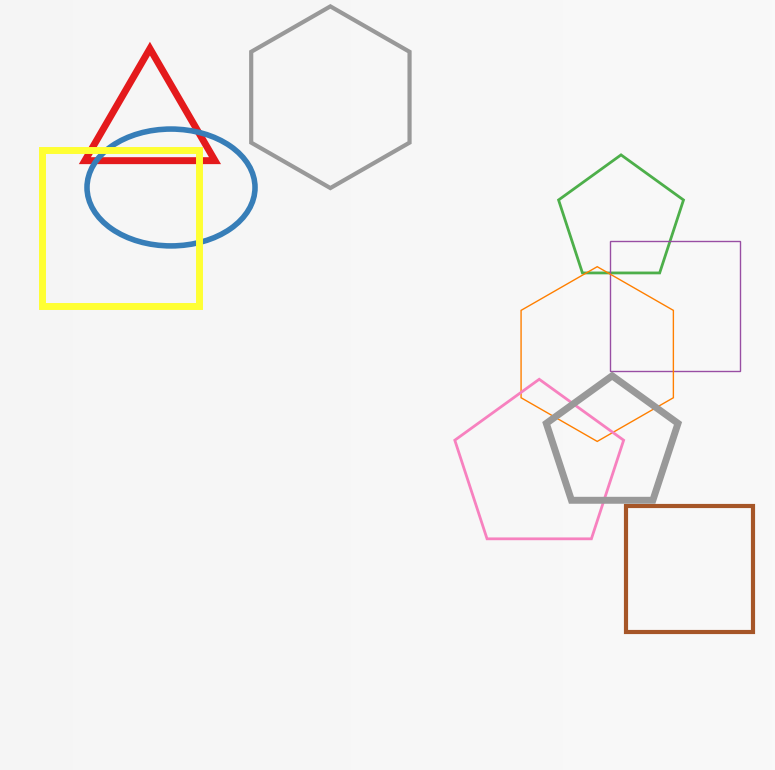[{"shape": "triangle", "thickness": 2.5, "radius": 0.48, "center": [0.193, 0.84]}, {"shape": "oval", "thickness": 2, "radius": 0.54, "center": [0.221, 0.757]}, {"shape": "pentagon", "thickness": 1, "radius": 0.42, "center": [0.801, 0.714]}, {"shape": "square", "thickness": 0.5, "radius": 0.42, "center": [0.871, 0.603]}, {"shape": "hexagon", "thickness": 0.5, "radius": 0.57, "center": [0.771, 0.54]}, {"shape": "square", "thickness": 2.5, "radius": 0.51, "center": [0.156, 0.704]}, {"shape": "square", "thickness": 1.5, "radius": 0.41, "center": [0.89, 0.261]}, {"shape": "pentagon", "thickness": 1, "radius": 0.57, "center": [0.696, 0.393]}, {"shape": "pentagon", "thickness": 2.5, "radius": 0.45, "center": [0.79, 0.423]}, {"shape": "hexagon", "thickness": 1.5, "radius": 0.59, "center": [0.426, 0.874]}]